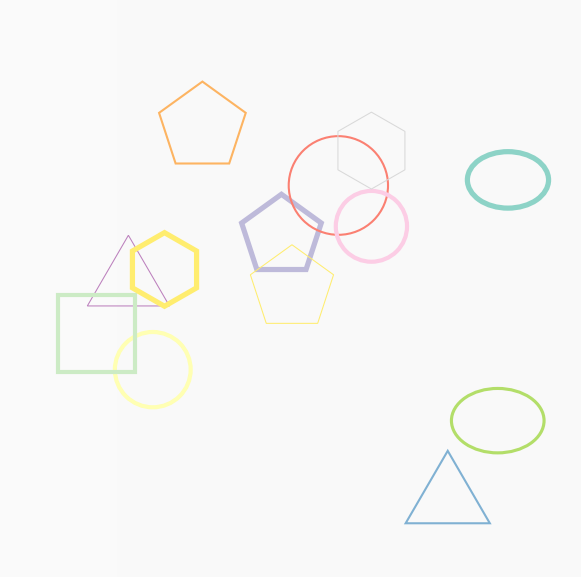[{"shape": "oval", "thickness": 2.5, "radius": 0.35, "center": [0.874, 0.688]}, {"shape": "circle", "thickness": 2, "radius": 0.33, "center": [0.263, 0.359]}, {"shape": "pentagon", "thickness": 2.5, "radius": 0.36, "center": [0.484, 0.591]}, {"shape": "circle", "thickness": 1, "radius": 0.43, "center": [0.582, 0.678]}, {"shape": "triangle", "thickness": 1, "radius": 0.42, "center": [0.77, 0.135]}, {"shape": "pentagon", "thickness": 1, "radius": 0.39, "center": [0.348, 0.779]}, {"shape": "oval", "thickness": 1.5, "radius": 0.4, "center": [0.856, 0.271]}, {"shape": "circle", "thickness": 2, "radius": 0.31, "center": [0.639, 0.607]}, {"shape": "hexagon", "thickness": 0.5, "radius": 0.33, "center": [0.639, 0.738]}, {"shape": "triangle", "thickness": 0.5, "radius": 0.41, "center": [0.221, 0.51]}, {"shape": "square", "thickness": 2, "radius": 0.33, "center": [0.166, 0.421]}, {"shape": "hexagon", "thickness": 2.5, "radius": 0.32, "center": [0.283, 0.533]}, {"shape": "pentagon", "thickness": 0.5, "radius": 0.38, "center": [0.502, 0.5]}]